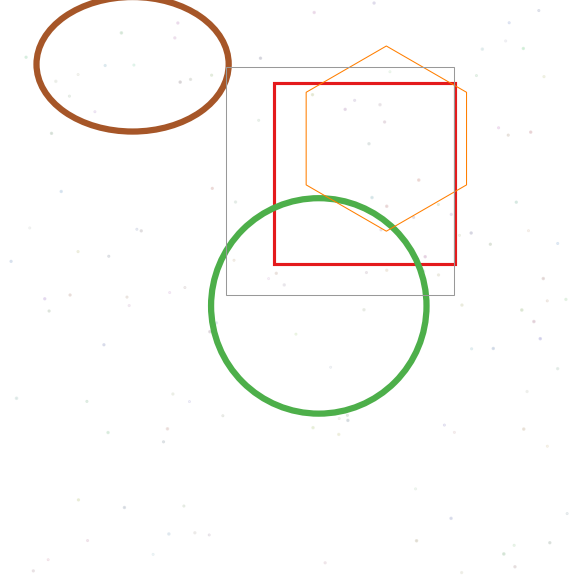[{"shape": "square", "thickness": 1.5, "radius": 0.78, "center": [0.631, 0.699]}, {"shape": "circle", "thickness": 3, "radius": 0.93, "center": [0.552, 0.469]}, {"shape": "hexagon", "thickness": 0.5, "radius": 0.8, "center": [0.669, 0.759]}, {"shape": "oval", "thickness": 3, "radius": 0.83, "center": [0.23, 0.888]}, {"shape": "square", "thickness": 0.5, "radius": 0.99, "center": [0.588, 0.686]}]